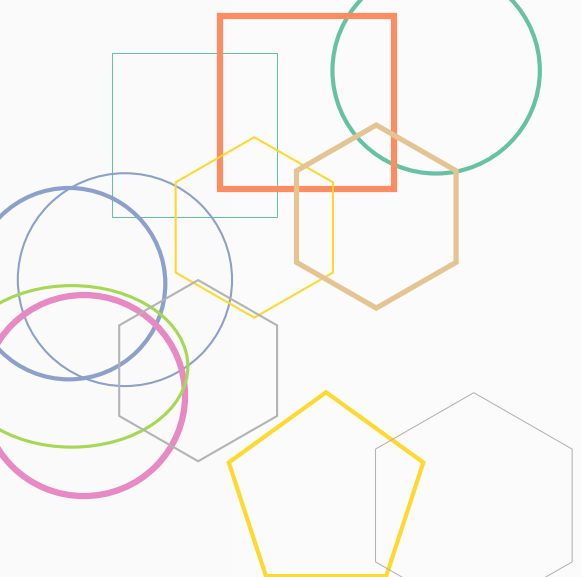[{"shape": "square", "thickness": 0.5, "radius": 0.71, "center": [0.335, 0.766]}, {"shape": "circle", "thickness": 2, "radius": 0.89, "center": [0.75, 0.877]}, {"shape": "square", "thickness": 3, "radius": 0.75, "center": [0.528, 0.821]}, {"shape": "circle", "thickness": 2, "radius": 0.83, "center": [0.119, 0.508]}, {"shape": "circle", "thickness": 1, "radius": 0.92, "center": [0.215, 0.515]}, {"shape": "circle", "thickness": 3, "radius": 0.87, "center": [0.144, 0.314]}, {"shape": "oval", "thickness": 1.5, "radius": 1.0, "center": [0.123, 0.365]}, {"shape": "hexagon", "thickness": 1, "radius": 0.78, "center": [0.438, 0.605]}, {"shape": "pentagon", "thickness": 2, "radius": 0.88, "center": [0.561, 0.144]}, {"shape": "hexagon", "thickness": 2.5, "radius": 0.79, "center": [0.647, 0.624]}, {"shape": "hexagon", "thickness": 1, "radius": 0.78, "center": [0.341, 0.357]}, {"shape": "hexagon", "thickness": 0.5, "radius": 0.98, "center": [0.815, 0.124]}]